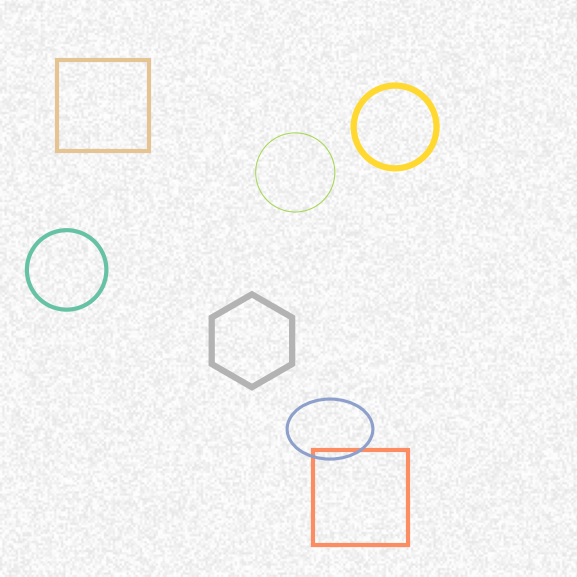[{"shape": "circle", "thickness": 2, "radius": 0.34, "center": [0.115, 0.532]}, {"shape": "square", "thickness": 2, "radius": 0.41, "center": [0.625, 0.138]}, {"shape": "oval", "thickness": 1.5, "radius": 0.37, "center": [0.571, 0.256]}, {"shape": "circle", "thickness": 0.5, "radius": 0.34, "center": [0.511, 0.701]}, {"shape": "circle", "thickness": 3, "radius": 0.36, "center": [0.684, 0.779]}, {"shape": "square", "thickness": 2, "radius": 0.4, "center": [0.179, 0.817]}, {"shape": "hexagon", "thickness": 3, "radius": 0.4, "center": [0.436, 0.409]}]